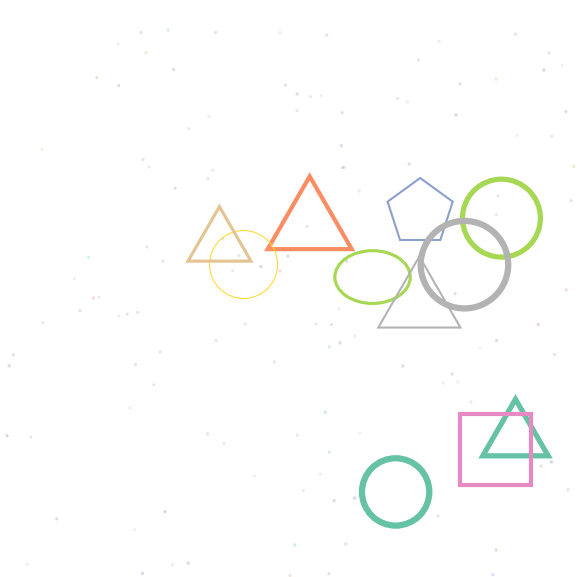[{"shape": "triangle", "thickness": 2.5, "radius": 0.33, "center": [0.893, 0.242]}, {"shape": "circle", "thickness": 3, "radius": 0.29, "center": [0.685, 0.147]}, {"shape": "triangle", "thickness": 2, "radius": 0.42, "center": [0.536, 0.61]}, {"shape": "pentagon", "thickness": 1, "radius": 0.3, "center": [0.728, 0.632]}, {"shape": "square", "thickness": 2, "radius": 0.31, "center": [0.858, 0.221]}, {"shape": "circle", "thickness": 2.5, "radius": 0.34, "center": [0.868, 0.621]}, {"shape": "oval", "thickness": 1.5, "radius": 0.33, "center": [0.645, 0.519]}, {"shape": "circle", "thickness": 0.5, "radius": 0.29, "center": [0.422, 0.541]}, {"shape": "triangle", "thickness": 1.5, "radius": 0.31, "center": [0.38, 0.578]}, {"shape": "circle", "thickness": 3, "radius": 0.38, "center": [0.804, 0.541]}, {"shape": "triangle", "thickness": 1, "radius": 0.41, "center": [0.726, 0.473]}]